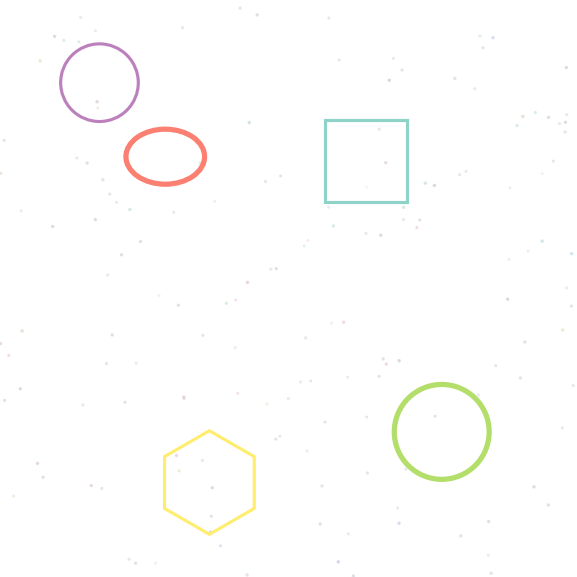[{"shape": "square", "thickness": 1.5, "radius": 0.35, "center": [0.634, 0.72]}, {"shape": "oval", "thickness": 2.5, "radius": 0.34, "center": [0.286, 0.728]}, {"shape": "circle", "thickness": 2.5, "radius": 0.41, "center": [0.765, 0.251]}, {"shape": "circle", "thickness": 1.5, "radius": 0.34, "center": [0.172, 0.856]}, {"shape": "hexagon", "thickness": 1.5, "radius": 0.45, "center": [0.363, 0.164]}]